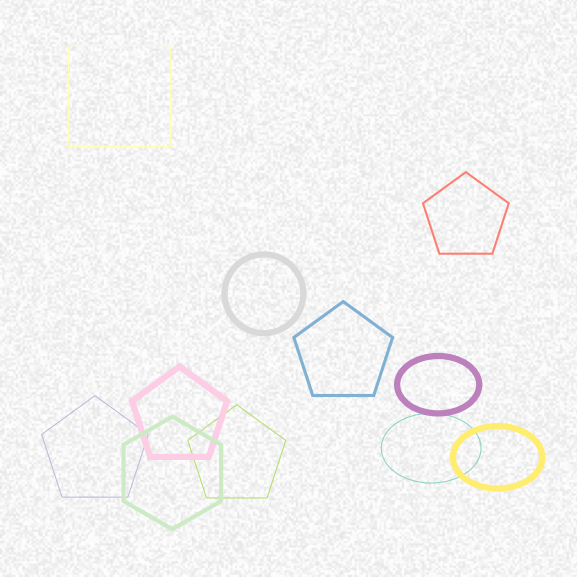[{"shape": "oval", "thickness": 0.5, "radius": 0.43, "center": [0.747, 0.223]}, {"shape": "square", "thickness": 0.5, "radius": 0.44, "center": [0.206, 0.834]}, {"shape": "pentagon", "thickness": 0.5, "radius": 0.49, "center": [0.164, 0.217]}, {"shape": "pentagon", "thickness": 1, "radius": 0.39, "center": [0.807, 0.623]}, {"shape": "pentagon", "thickness": 1.5, "radius": 0.45, "center": [0.594, 0.387]}, {"shape": "pentagon", "thickness": 0.5, "radius": 0.45, "center": [0.41, 0.209]}, {"shape": "pentagon", "thickness": 3, "radius": 0.43, "center": [0.311, 0.278]}, {"shape": "circle", "thickness": 3, "radius": 0.34, "center": [0.457, 0.49]}, {"shape": "oval", "thickness": 3, "radius": 0.36, "center": [0.759, 0.333]}, {"shape": "hexagon", "thickness": 2, "radius": 0.49, "center": [0.298, 0.18]}, {"shape": "oval", "thickness": 3, "radius": 0.39, "center": [0.862, 0.207]}]